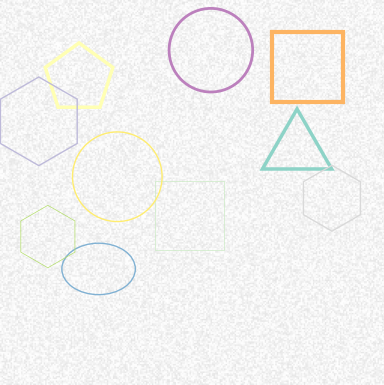[{"shape": "triangle", "thickness": 2.5, "radius": 0.52, "center": [0.772, 0.613]}, {"shape": "pentagon", "thickness": 2.5, "radius": 0.46, "center": [0.205, 0.796]}, {"shape": "hexagon", "thickness": 1, "radius": 0.58, "center": [0.101, 0.685]}, {"shape": "oval", "thickness": 1, "radius": 0.48, "center": [0.256, 0.302]}, {"shape": "square", "thickness": 3, "radius": 0.46, "center": [0.799, 0.825]}, {"shape": "hexagon", "thickness": 0.5, "radius": 0.41, "center": [0.124, 0.386]}, {"shape": "hexagon", "thickness": 1, "radius": 0.43, "center": [0.862, 0.485]}, {"shape": "circle", "thickness": 2, "radius": 0.54, "center": [0.548, 0.87]}, {"shape": "square", "thickness": 0.5, "radius": 0.45, "center": [0.492, 0.44]}, {"shape": "circle", "thickness": 1, "radius": 0.58, "center": [0.305, 0.541]}]